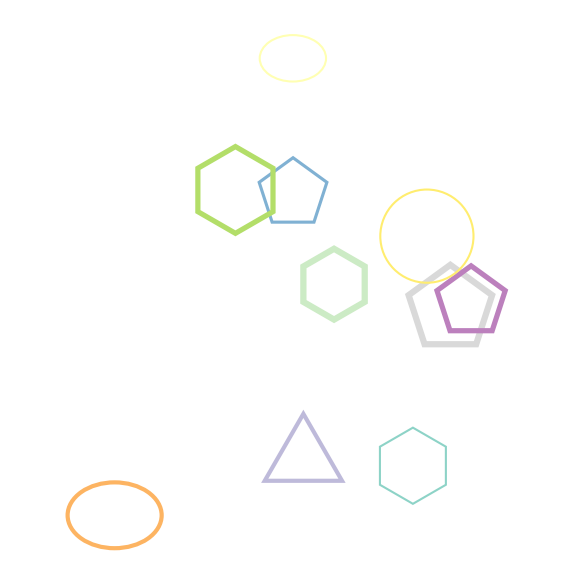[{"shape": "hexagon", "thickness": 1, "radius": 0.33, "center": [0.715, 0.193]}, {"shape": "oval", "thickness": 1, "radius": 0.29, "center": [0.507, 0.898]}, {"shape": "triangle", "thickness": 2, "radius": 0.39, "center": [0.525, 0.205]}, {"shape": "pentagon", "thickness": 1.5, "radius": 0.31, "center": [0.507, 0.664]}, {"shape": "oval", "thickness": 2, "radius": 0.41, "center": [0.199, 0.107]}, {"shape": "hexagon", "thickness": 2.5, "radius": 0.38, "center": [0.408, 0.67]}, {"shape": "pentagon", "thickness": 3, "radius": 0.38, "center": [0.78, 0.465]}, {"shape": "pentagon", "thickness": 2.5, "radius": 0.31, "center": [0.816, 0.477]}, {"shape": "hexagon", "thickness": 3, "radius": 0.31, "center": [0.578, 0.507]}, {"shape": "circle", "thickness": 1, "radius": 0.4, "center": [0.739, 0.59]}]